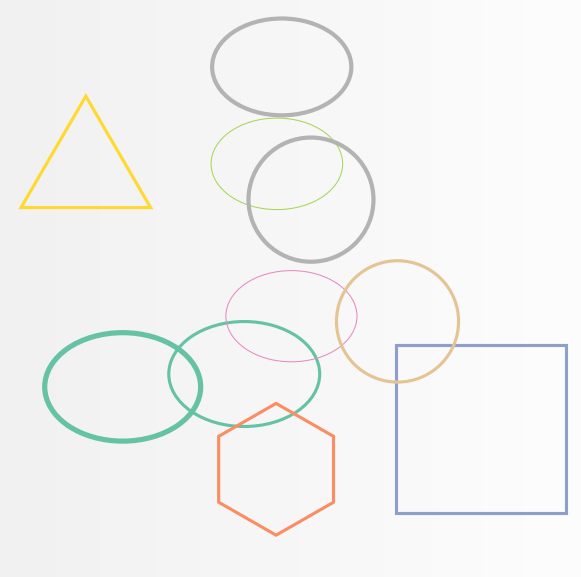[{"shape": "oval", "thickness": 2.5, "radius": 0.67, "center": [0.211, 0.329]}, {"shape": "oval", "thickness": 1.5, "radius": 0.65, "center": [0.42, 0.351]}, {"shape": "hexagon", "thickness": 1.5, "radius": 0.57, "center": [0.475, 0.187]}, {"shape": "square", "thickness": 1.5, "radius": 0.73, "center": [0.828, 0.256]}, {"shape": "oval", "thickness": 0.5, "radius": 0.56, "center": [0.501, 0.452]}, {"shape": "oval", "thickness": 0.5, "radius": 0.57, "center": [0.476, 0.715]}, {"shape": "triangle", "thickness": 1.5, "radius": 0.64, "center": [0.148, 0.704]}, {"shape": "circle", "thickness": 1.5, "radius": 0.53, "center": [0.684, 0.443]}, {"shape": "oval", "thickness": 2, "radius": 0.6, "center": [0.485, 0.883]}, {"shape": "circle", "thickness": 2, "radius": 0.54, "center": [0.535, 0.653]}]